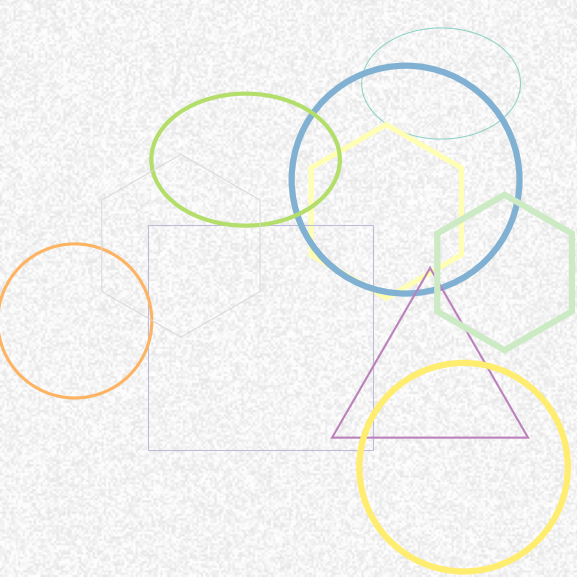[{"shape": "oval", "thickness": 0.5, "radius": 0.69, "center": [0.764, 0.855]}, {"shape": "hexagon", "thickness": 2.5, "radius": 0.75, "center": [0.669, 0.633]}, {"shape": "square", "thickness": 0.5, "radius": 0.98, "center": [0.451, 0.414]}, {"shape": "circle", "thickness": 3, "radius": 0.99, "center": [0.702, 0.688]}, {"shape": "circle", "thickness": 1.5, "radius": 0.67, "center": [0.129, 0.443]}, {"shape": "oval", "thickness": 2, "radius": 0.82, "center": [0.425, 0.723]}, {"shape": "hexagon", "thickness": 0.5, "radius": 0.79, "center": [0.313, 0.574]}, {"shape": "triangle", "thickness": 1, "radius": 0.98, "center": [0.745, 0.339]}, {"shape": "hexagon", "thickness": 3, "radius": 0.67, "center": [0.874, 0.527]}, {"shape": "circle", "thickness": 3, "radius": 0.9, "center": [0.803, 0.19]}]